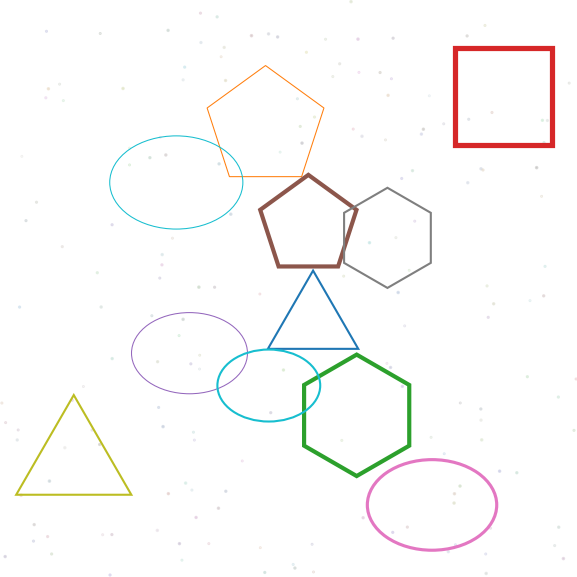[{"shape": "triangle", "thickness": 1, "radius": 0.45, "center": [0.542, 0.44]}, {"shape": "pentagon", "thickness": 0.5, "radius": 0.53, "center": [0.46, 0.779]}, {"shape": "hexagon", "thickness": 2, "radius": 0.53, "center": [0.618, 0.28]}, {"shape": "square", "thickness": 2.5, "radius": 0.42, "center": [0.872, 0.831]}, {"shape": "oval", "thickness": 0.5, "radius": 0.5, "center": [0.328, 0.388]}, {"shape": "pentagon", "thickness": 2, "radius": 0.44, "center": [0.534, 0.609]}, {"shape": "oval", "thickness": 1.5, "radius": 0.56, "center": [0.748, 0.125]}, {"shape": "hexagon", "thickness": 1, "radius": 0.43, "center": [0.671, 0.587]}, {"shape": "triangle", "thickness": 1, "radius": 0.58, "center": [0.128, 0.2]}, {"shape": "oval", "thickness": 1, "radius": 0.45, "center": [0.465, 0.332]}, {"shape": "oval", "thickness": 0.5, "radius": 0.58, "center": [0.305, 0.683]}]